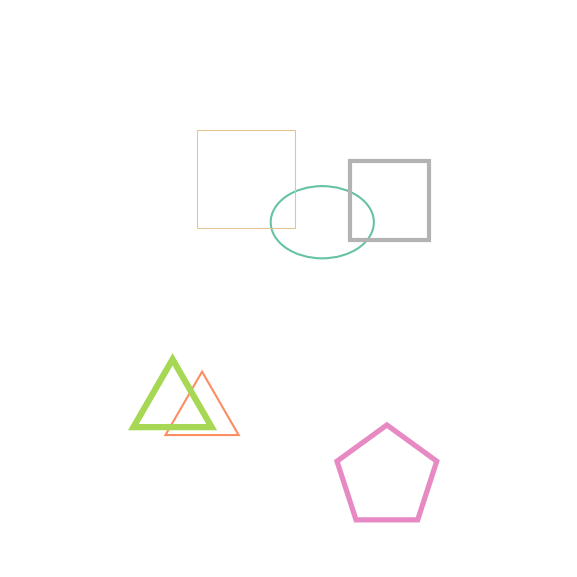[{"shape": "oval", "thickness": 1, "radius": 0.45, "center": [0.558, 0.614]}, {"shape": "triangle", "thickness": 1, "radius": 0.37, "center": [0.35, 0.282]}, {"shape": "pentagon", "thickness": 2.5, "radius": 0.45, "center": [0.67, 0.172]}, {"shape": "triangle", "thickness": 3, "radius": 0.39, "center": [0.299, 0.299]}, {"shape": "square", "thickness": 0.5, "radius": 0.42, "center": [0.425, 0.689]}, {"shape": "square", "thickness": 2, "radius": 0.34, "center": [0.674, 0.652]}]